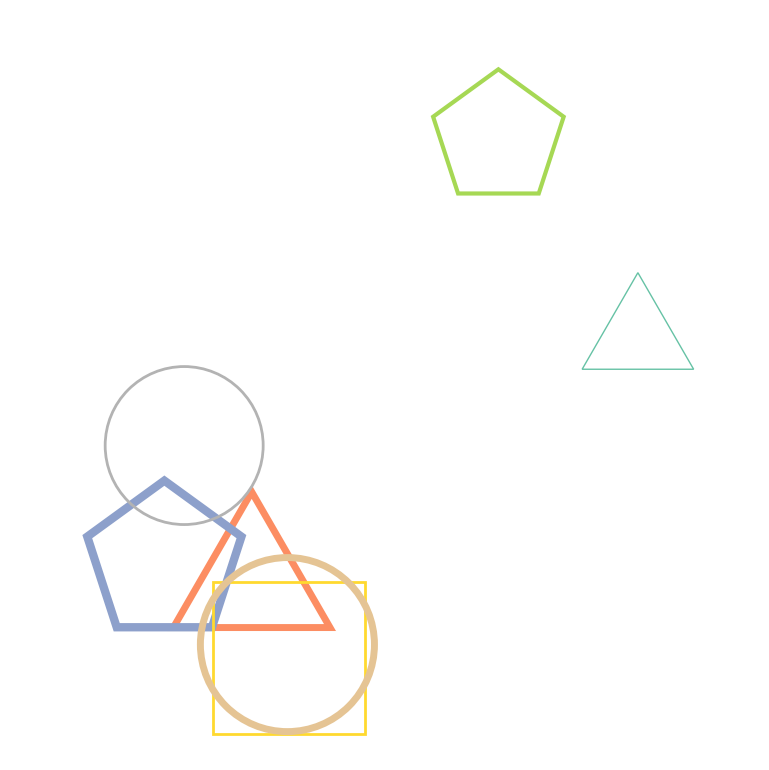[{"shape": "triangle", "thickness": 0.5, "radius": 0.42, "center": [0.828, 0.562]}, {"shape": "triangle", "thickness": 2.5, "radius": 0.59, "center": [0.327, 0.244]}, {"shape": "pentagon", "thickness": 3, "radius": 0.53, "center": [0.213, 0.271]}, {"shape": "pentagon", "thickness": 1.5, "radius": 0.45, "center": [0.647, 0.821]}, {"shape": "square", "thickness": 1, "radius": 0.49, "center": [0.376, 0.145]}, {"shape": "circle", "thickness": 2.5, "radius": 0.57, "center": [0.373, 0.163]}, {"shape": "circle", "thickness": 1, "radius": 0.51, "center": [0.239, 0.421]}]